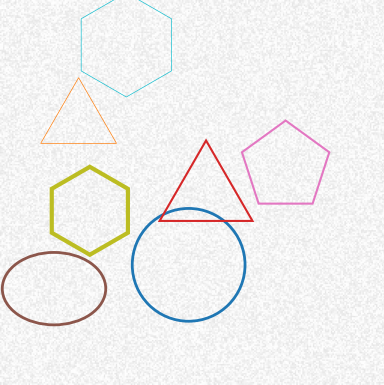[{"shape": "circle", "thickness": 2, "radius": 0.73, "center": [0.49, 0.312]}, {"shape": "triangle", "thickness": 0.5, "radius": 0.57, "center": [0.204, 0.684]}, {"shape": "triangle", "thickness": 1.5, "radius": 0.7, "center": [0.535, 0.496]}, {"shape": "oval", "thickness": 2, "radius": 0.67, "center": [0.14, 0.25]}, {"shape": "pentagon", "thickness": 1.5, "radius": 0.6, "center": [0.742, 0.568]}, {"shape": "hexagon", "thickness": 3, "radius": 0.57, "center": [0.233, 0.453]}, {"shape": "hexagon", "thickness": 0.5, "radius": 0.68, "center": [0.328, 0.884]}]